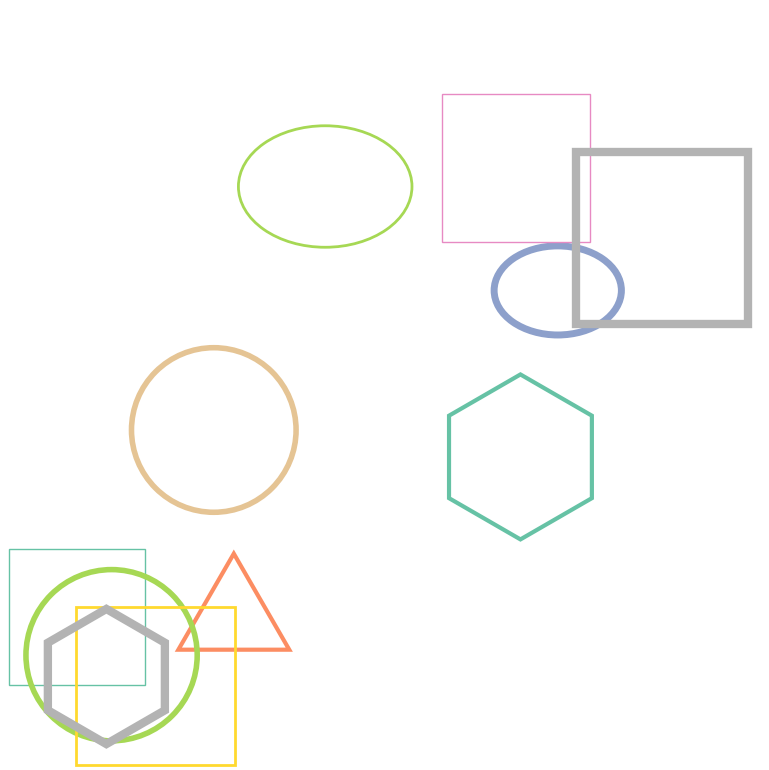[{"shape": "hexagon", "thickness": 1.5, "radius": 0.54, "center": [0.676, 0.407]}, {"shape": "square", "thickness": 0.5, "radius": 0.44, "center": [0.1, 0.199]}, {"shape": "triangle", "thickness": 1.5, "radius": 0.42, "center": [0.304, 0.198]}, {"shape": "oval", "thickness": 2.5, "radius": 0.41, "center": [0.724, 0.623]}, {"shape": "square", "thickness": 0.5, "radius": 0.48, "center": [0.67, 0.782]}, {"shape": "circle", "thickness": 2, "radius": 0.56, "center": [0.145, 0.149]}, {"shape": "oval", "thickness": 1, "radius": 0.56, "center": [0.422, 0.758]}, {"shape": "square", "thickness": 1, "radius": 0.51, "center": [0.202, 0.109]}, {"shape": "circle", "thickness": 2, "radius": 0.53, "center": [0.278, 0.442]}, {"shape": "square", "thickness": 3, "radius": 0.56, "center": [0.86, 0.691]}, {"shape": "hexagon", "thickness": 3, "radius": 0.44, "center": [0.138, 0.121]}]